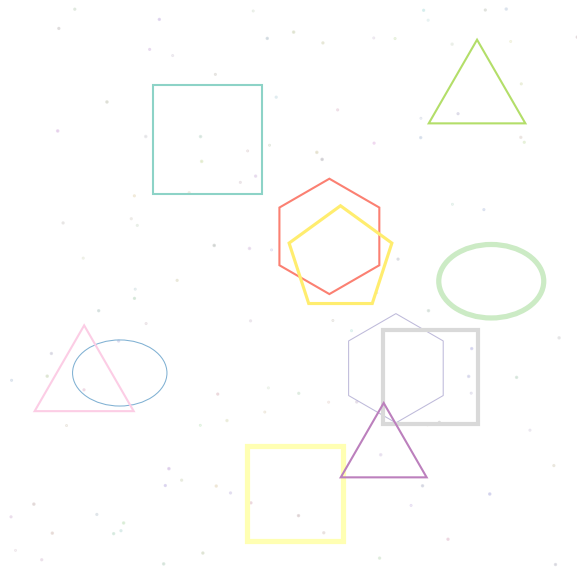[{"shape": "square", "thickness": 1, "radius": 0.47, "center": [0.359, 0.757]}, {"shape": "square", "thickness": 2.5, "radius": 0.41, "center": [0.51, 0.145]}, {"shape": "hexagon", "thickness": 0.5, "radius": 0.47, "center": [0.686, 0.361]}, {"shape": "hexagon", "thickness": 1, "radius": 0.5, "center": [0.57, 0.59]}, {"shape": "oval", "thickness": 0.5, "radius": 0.41, "center": [0.207, 0.353]}, {"shape": "triangle", "thickness": 1, "radius": 0.48, "center": [0.826, 0.834]}, {"shape": "triangle", "thickness": 1, "radius": 0.5, "center": [0.146, 0.337]}, {"shape": "square", "thickness": 2, "radius": 0.41, "center": [0.745, 0.346]}, {"shape": "triangle", "thickness": 1, "radius": 0.43, "center": [0.664, 0.215]}, {"shape": "oval", "thickness": 2.5, "radius": 0.45, "center": [0.851, 0.512]}, {"shape": "pentagon", "thickness": 1.5, "radius": 0.47, "center": [0.59, 0.549]}]